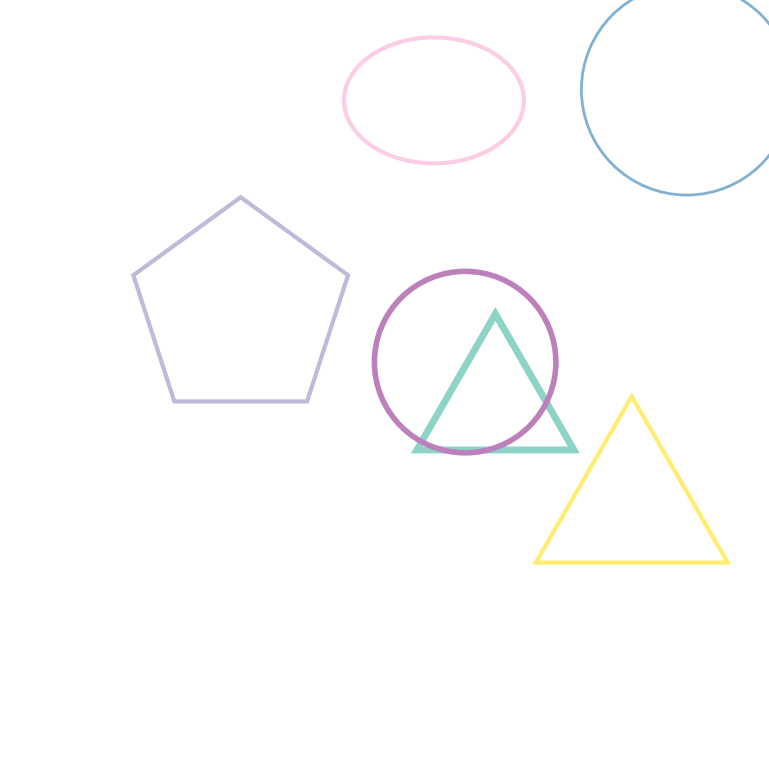[{"shape": "triangle", "thickness": 2.5, "radius": 0.59, "center": [0.643, 0.475]}, {"shape": "pentagon", "thickness": 1.5, "radius": 0.73, "center": [0.313, 0.597]}, {"shape": "circle", "thickness": 1, "radius": 0.68, "center": [0.892, 0.884]}, {"shape": "oval", "thickness": 1.5, "radius": 0.58, "center": [0.564, 0.87]}, {"shape": "circle", "thickness": 2, "radius": 0.59, "center": [0.604, 0.53]}, {"shape": "triangle", "thickness": 1.5, "radius": 0.72, "center": [0.82, 0.341]}]